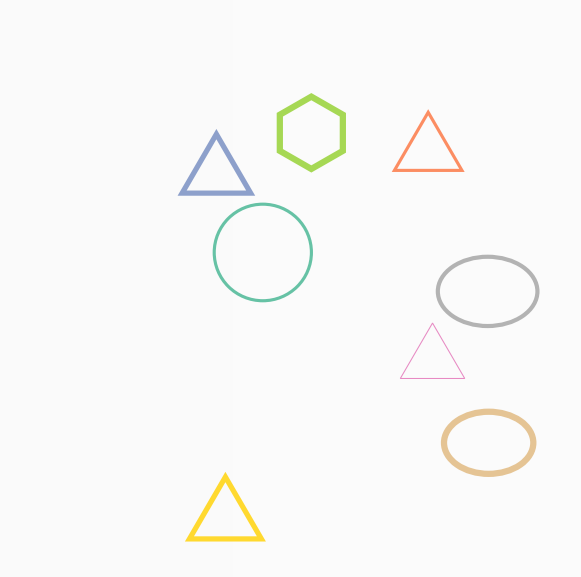[{"shape": "circle", "thickness": 1.5, "radius": 0.42, "center": [0.452, 0.562]}, {"shape": "triangle", "thickness": 1.5, "radius": 0.34, "center": [0.737, 0.738]}, {"shape": "triangle", "thickness": 2.5, "radius": 0.34, "center": [0.372, 0.699]}, {"shape": "triangle", "thickness": 0.5, "radius": 0.32, "center": [0.744, 0.376]}, {"shape": "hexagon", "thickness": 3, "radius": 0.31, "center": [0.536, 0.769]}, {"shape": "triangle", "thickness": 2.5, "radius": 0.36, "center": [0.388, 0.102]}, {"shape": "oval", "thickness": 3, "radius": 0.38, "center": [0.841, 0.232]}, {"shape": "oval", "thickness": 2, "radius": 0.43, "center": [0.839, 0.495]}]